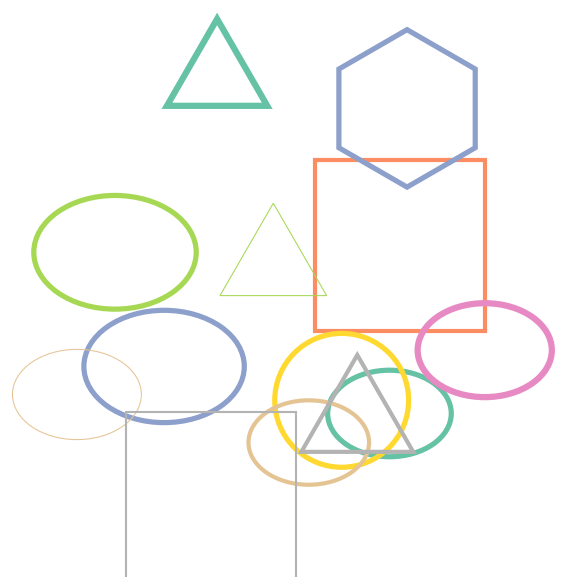[{"shape": "oval", "thickness": 2.5, "radius": 0.54, "center": [0.674, 0.283]}, {"shape": "triangle", "thickness": 3, "radius": 0.5, "center": [0.376, 0.866]}, {"shape": "square", "thickness": 2, "radius": 0.74, "center": [0.692, 0.574]}, {"shape": "hexagon", "thickness": 2.5, "radius": 0.68, "center": [0.705, 0.811]}, {"shape": "oval", "thickness": 2.5, "radius": 0.69, "center": [0.284, 0.365]}, {"shape": "oval", "thickness": 3, "radius": 0.58, "center": [0.839, 0.393]}, {"shape": "oval", "thickness": 2.5, "radius": 0.7, "center": [0.199, 0.562]}, {"shape": "triangle", "thickness": 0.5, "radius": 0.53, "center": [0.473, 0.541]}, {"shape": "circle", "thickness": 2.5, "radius": 0.58, "center": [0.592, 0.306]}, {"shape": "oval", "thickness": 2, "radius": 0.52, "center": [0.535, 0.233]}, {"shape": "oval", "thickness": 0.5, "radius": 0.56, "center": [0.133, 0.316]}, {"shape": "triangle", "thickness": 2, "radius": 0.56, "center": [0.619, 0.273]}, {"shape": "square", "thickness": 1, "radius": 0.73, "center": [0.366, 0.138]}]